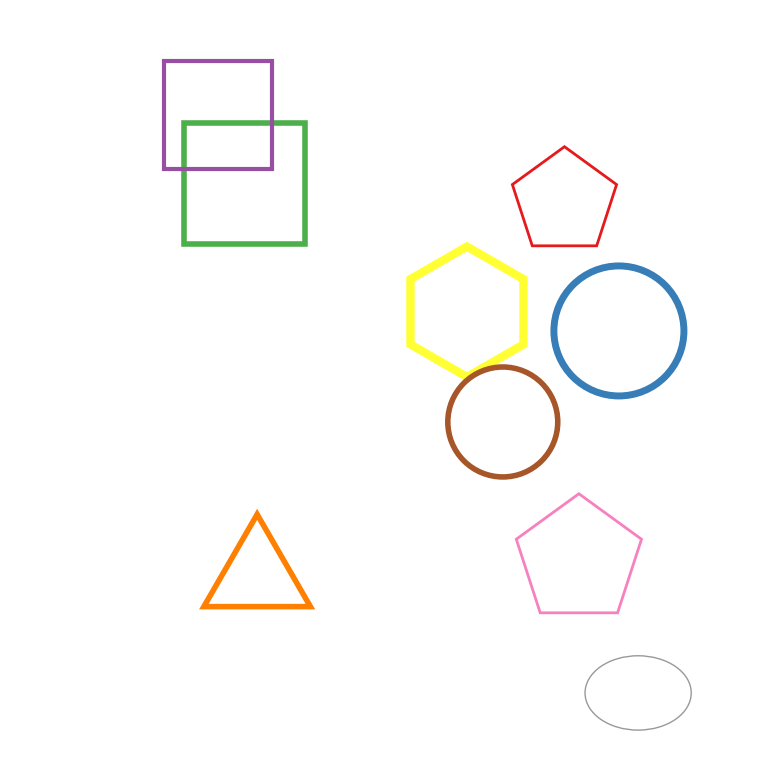[{"shape": "pentagon", "thickness": 1, "radius": 0.36, "center": [0.733, 0.738]}, {"shape": "circle", "thickness": 2.5, "radius": 0.42, "center": [0.804, 0.57]}, {"shape": "square", "thickness": 2, "radius": 0.39, "center": [0.317, 0.762]}, {"shape": "square", "thickness": 1.5, "radius": 0.35, "center": [0.283, 0.85]}, {"shape": "triangle", "thickness": 2, "radius": 0.4, "center": [0.334, 0.252]}, {"shape": "hexagon", "thickness": 3, "radius": 0.42, "center": [0.606, 0.595]}, {"shape": "circle", "thickness": 2, "radius": 0.36, "center": [0.653, 0.452]}, {"shape": "pentagon", "thickness": 1, "radius": 0.43, "center": [0.752, 0.273]}, {"shape": "oval", "thickness": 0.5, "radius": 0.34, "center": [0.829, 0.1]}]